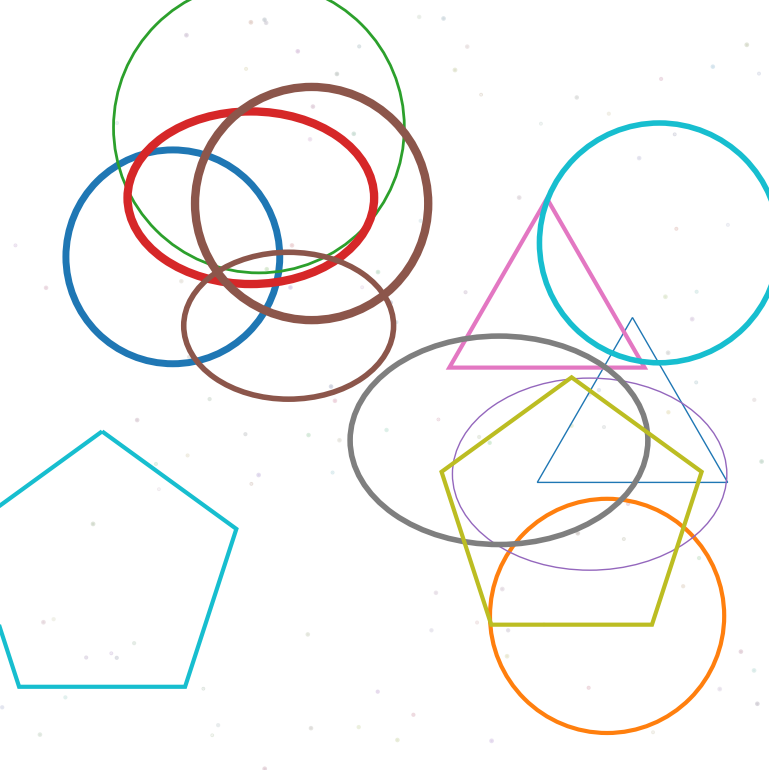[{"shape": "triangle", "thickness": 0.5, "radius": 0.71, "center": [0.821, 0.445]}, {"shape": "circle", "thickness": 2.5, "radius": 0.69, "center": [0.224, 0.666]}, {"shape": "circle", "thickness": 1.5, "radius": 0.76, "center": [0.788, 0.2]}, {"shape": "circle", "thickness": 1, "radius": 0.94, "center": [0.336, 0.834]}, {"shape": "oval", "thickness": 3, "radius": 0.8, "center": [0.326, 0.743]}, {"shape": "oval", "thickness": 0.5, "radius": 0.89, "center": [0.766, 0.384]}, {"shape": "circle", "thickness": 3, "radius": 0.76, "center": [0.405, 0.736]}, {"shape": "oval", "thickness": 2, "radius": 0.68, "center": [0.375, 0.577]}, {"shape": "triangle", "thickness": 1.5, "radius": 0.73, "center": [0.71, 0.596]}, {"shape": "oval", "thickness": 2, "radius": 0.97, "center": [0.648, 0.428]}, {"shape": "pentagon", "thickness": 1.5, "radius": 0.89, "center": [0.742, 0.332]}, {"shape": "circle", "thickness": 2, "radius": 0.78, "center": [0.856, 0.685]}, {"shape": "pentagon", "thickness": 1.5, "radius": 0.92, "center": [0.133, 0.256]}]